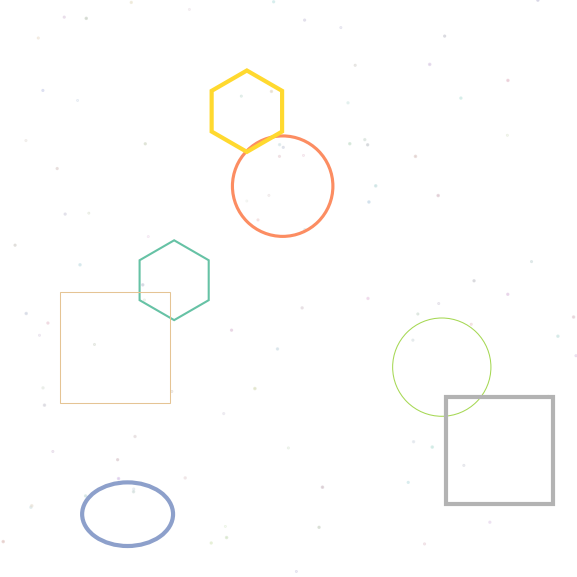[{"shape": "hexagon", "thickness": 1, "radius": 0.35, "center": [0.302, 0.514]}, {"shape": "circle", "thickness": 1.5, "radius": 0.43, "center": [0.489, 0.677]}, {"shape": "oval", "thickness": 2, "radius": 0.39, "center": [0.221, 0.109]}, {"shape": "circle", "thickness": 0.5, "radius": 0.43, "center": [0.765, 0.363]}, {"shape": "hexagon", "thickness": 2, "radius": 0.35, "center": [0.427, 0.807]}, {"shape": "square", "thickness": 0.5, "radius": 0.48, "center": [0.199, 0.397]}, {"shape": "square", "thickness": 2, "radius": 0.46, "center": [0.865, 0.22]}]